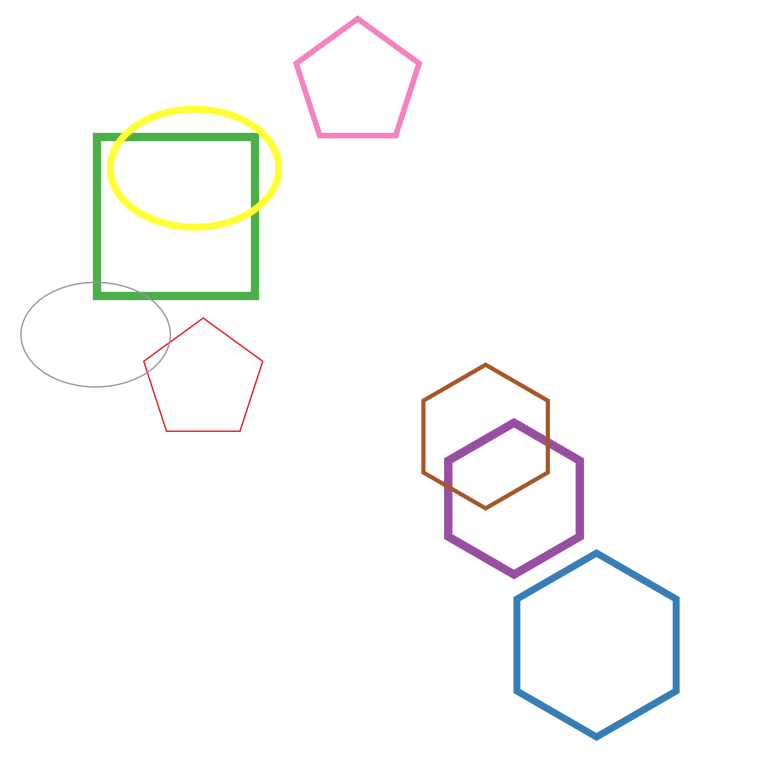[{"shape": "pentagon", "thickness": 0.5, "radius": 0.41, "center": [0.264, 0.506]}, {"shape": "hexagon", "thickness": 2.5, "radius": 0.6, "center": [0.775, 0.162]}, {"shape": "square", "thickness": 3, "radius": 0.51, "center": [0.229, 0.719]}, {"shape": "hexagon", "thickness": 3, "radius": 0.49, "center": [0.668, 0.352]}, {"shape": "oval", "thickness": 2.5, "radius": 0.55, "center": [0.253, 0.782]}, {"shape": "hexagon", "thickness": 1.5, "radius": 0.47, "center": [0.631, 0.433]}, {"shape": "pentagon", "thickness": 2, "radius": 0.42, "center": [0.465, 0.892]}, {"shape": "oval", "thickness": 0.5, "radius": 0.49, "center": [0.124, 0.565]}]